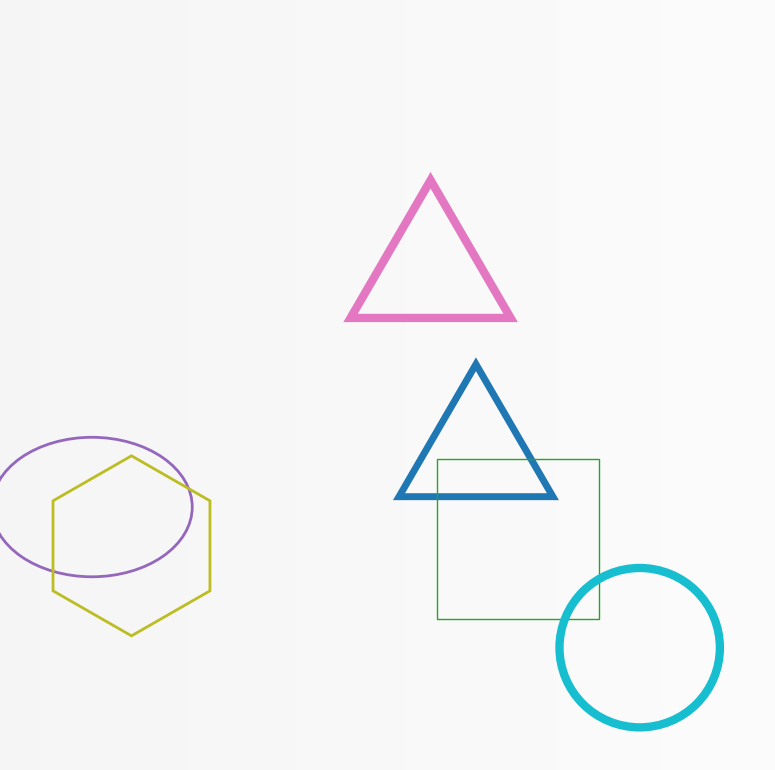[{"shape": "triangle", "thickness": 2.5, "radius": 0.57, "center": [0.614, 0.412]}, {"shape": "square", "thickness": 0.5, "radius": 0.52, "center": [0.668, 0.3]}, {"shape": "oval", "thickness": 1, "radius": 0.65, "center": [0.119, 0.342]}, {"shape": "triangle", "thickness": 3, "radius": 0.6, "center": [0.556, 0.647]}, {"shape": "hexagon", "thickness": 1, "radius": 0.58, "center": [0.17, 0.291]}, {"shape": "circle", "thickness": 3, "radius": 0.52, "center": [0.825, 0.159]}]